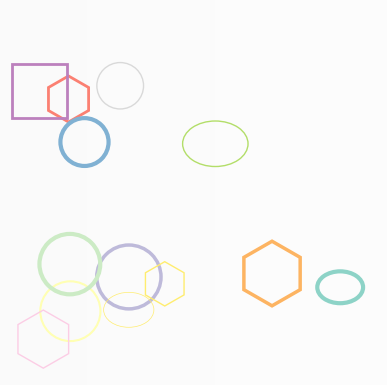[{"shape": "oval", "thickness": 3, "radius": 0.3, "center": [0.878, 0.254]}, {"shape": "circle", "thickness": 1.5, "radius": 0.39, "center": [0.182, 0.192]}, {"shape": "circle", "thickness": 2.5, "radius": 0.41, "center": [0.333, 0.281]}, {"shape": "hexagon", "thickness": 2, "radius": 0.3, "center": [0.177, 0.743]}, {"shape": "circle", "thickness": 3, "radius": 0.31, "center": [0.218, 0.631]}, {"shape": "hexagon", "thickness": 2.5, "radius": 0.42, "center": [0.702, 0.29]}, {"shape": "oval", "thickness": 1, "radius": 0.42, "center": [0.556, 0.627]}, {"shape": "hexagon", "thickness": 1, "radius": 0.38, "center": [0.112, 0.119]}, {"shape": "circle", "thickness": 1, "radius": 0.3, "center": [0.31, 0.777]}, {"shape": "square", "thickness": 2, "radius": 0.35, "center": [0.102, 0.764]}, {"shape": "circle", "thickness": 3, "radius": 0.39, "center": [0.18, 0.314]}, {"shape": "oval", "thickness": 0.5, "radius": 0.32, "center": [0.332, 0.195]}, {"shape": "hexagon", "thickness": 1, "radius": 0.29, "center": [0.425, 0.263]}]